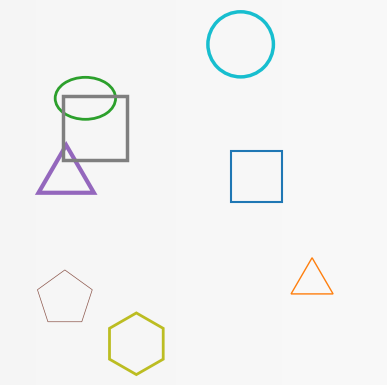[{"shape": "square", "thickness": 1.5, "radius": 0.33, "center": [0.662, 0.541]}, {"shape": "triangle", "thickness": 1, "radius": 0.31, "center": [0.805, 0.268]}, {"shape": "oval", "thickness": 2, "radius": 0.39, "center": [0.22, 0.745]}, {"shape": "triangle", "thickness": 3, "radius": 0.41, "center": [0.171, 0.541]}, {"shape": "pentagon", "thickness": 0.5, "radius": 0.37, "center": [0.167, 0.224]}, {"shape": "square", "thickness": 2.5, "radius": 0.42, "center": [0.246, 0.667]}, {"shape": "hexagon", "thickness": 2, "radius": 0.4, "center": [0.352, 0.107]}, {"shape": "circle", "thickness": 2.5, "radius": 0.42, "center": [0.621, 0.885]}]